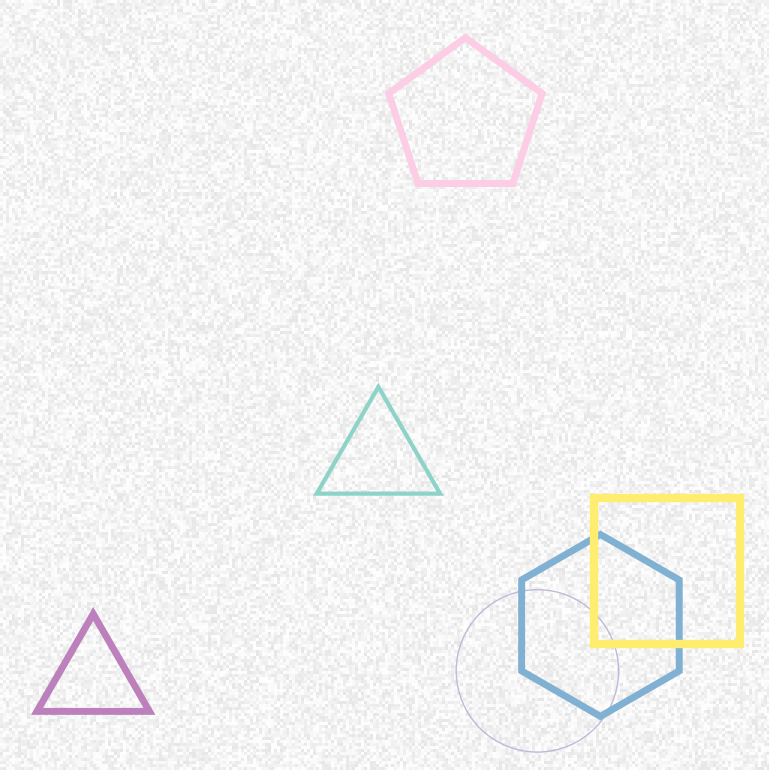[{"shape": "triangle", "thickness": 1.5, "radius": 0.46, "center": [0.491, 0.405]}, {"shape": "circle", "thickness": 0.5, "radius": 0.53, "center": [0.698, 0.129]}, {"shape": "hexagon", "thickness": 2.5, "radius": 0.59, "center": [0.78, 0.188]}, {"shape": "pentagon", "thickness": 2.5, "radius": 0.52, "center": [0.604, 0.846]}, {"shape": "triangle", "thickness": 2.5, "radius": 0.42, "center": [0.121, 0.118]}, {"shape": "square", "thickness": 3, "radius": 0.47, "center": [0.866, 0.258]}]